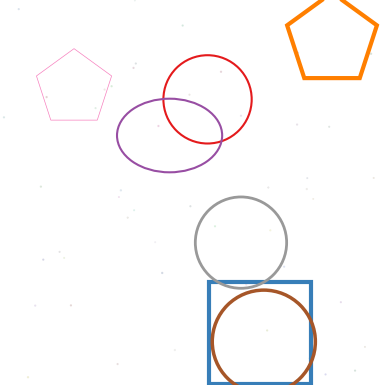[{"shape": "circle", "thickness": 1.5, "radius": 0.57, "center": [0.539, 0.742]}, {"shape": "square", "thickness": 3, "radius": 0.66, "center": [0.675, 0.136]}, {"shape": "oval", "thickness": 1.5, "radius": 0.68, "center": [0.44, 0.648]}, {"shape": "pentagon", "thickness": 3, "radius": 0.61, "center": [0.862, 0.896]}, {"shape": "circle", "thickness": 2.5, "radius": 0.67, "center": [0.685, 0.113]}, {"shape": "pentagon", "thickness": 0.5, "radius": 0.51, "center": [0.192, 0.771]}, {"shape": "circle", "thickness": 2, "radius": 0.59, "center": [0.626, 0.37]}]